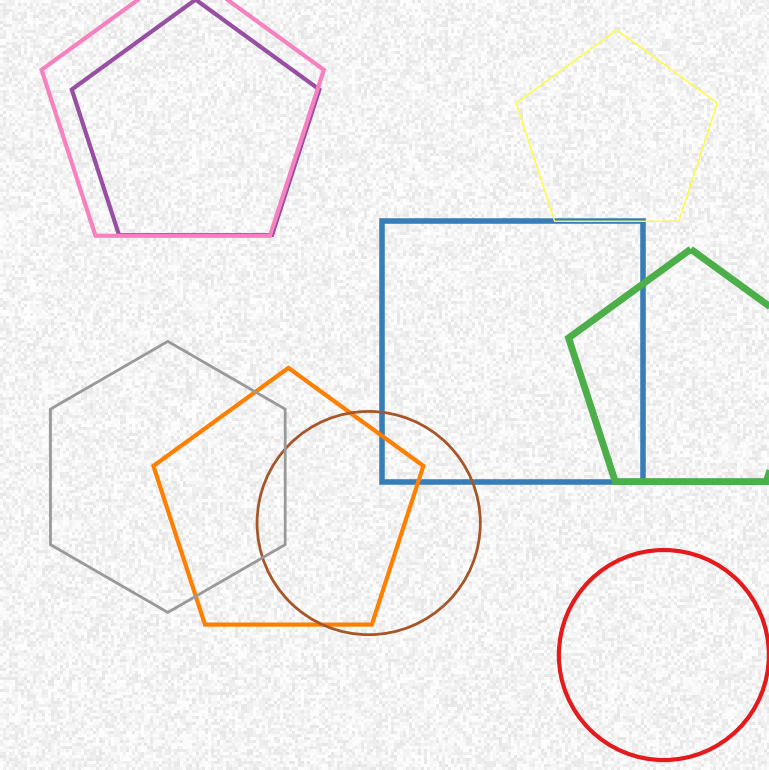[{"shape": "circle", "thickness": 1.5, "radius": 0.68, "center": [0.862, 0.149]}, {"shape": "square", "thickness": 2, "radius": 0.85, "center": [0.666, 0.544]}, {"shape": "pentagon", "thickness": 2.5, "radius": 0.83, "center": [0.897, 0.51]}, {"shape": "pentagon", "thickness": 1.5, "radius": 0.85, "center": [0.254, 0.832]}, {"shape": "pentagon", "thickness": 1.5, "radius": 0.92, "center": [0.375, 0.338]}, {"shape": "pentagon", "thickness": 0.5, "radius": 0.69, "center": [0.801, 0.824]}, {"shape": "circle", "thickness": 1, "radius": 0.72, "center": [0.479, 0.321]}, {"shape": "pentagon", "thickness": 1.5, "radius": 0.96, "center": [0.237, 0.85]}, {"shape": "hexagon", "thickness": 1, "radius": 0.88, "center": [0.218, 0.381]}]